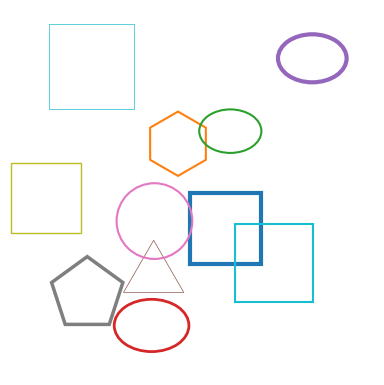[{"shape": "square", "thickness": 3, "radius": 0.46, "center": [0.586, 0.406]}, {"shape": "hexagon", "thickness": 1.5, "radius": 0.42, "center": [0.462, 0.627]}, {"shape": "oval", "thickness": 1.5, "radius": 0.4, "center": [0.598, 0.659]}, {"shape": "oval", "thickness": 2, "radius": 0.49, "center": [0.394, 0.155]}, {"shape": "oval", "thickness": 3, "radius": 0.45, "center": [0.811, 0.849]}, {"shape": "triangle", "thickness": 0.5, "radius": 0.45, "center": [0.399, 0.286]}, {"shape": "circle", "thickness": 1.5, "radius": 0.49, "center": [0.401, 0.426]}, {"shape": "pentagon", "thickness": 2.5, "radius": 0.49, "center": [0.227, 0.236]}, {"shape": "square", "thickness": 1, "radius": 0.45, "center": [0.119, 0.486]}, {"shape": "square", "thickness": 0.5, "radius": 0.55, "center": [0.238, 0.827]}, {"shape": "square", "thickness": 1.5, "radius": 0.5, "center": [0.712, 0.317]}]